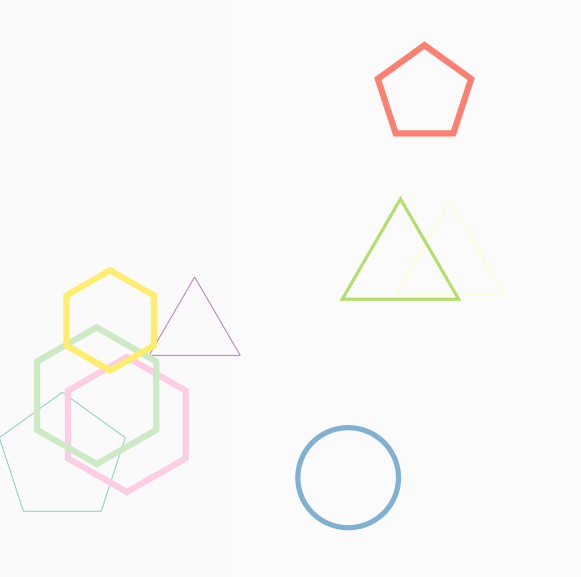[{"shape": "pentagon", "thickness": 0.5, "radius": 0.57, "center": [0.107, 0.206]}, {"shape": "triangle", "thickness": 0.5, "radius": 0.53, "center": [0.774, 0.544]}, {"shape": "pentagon", "thickness": 3, "radius": 0.42, "center": [0.73, 0.836]}, {"shape": "circle", "thickness": 2.5, "radius": 0.43, "center": [0.599, 0.172]}, {"shape": "triangle", "thickness": 1.5, "radius": 0.58, "center": [0.689, 0.539]}, {"shape": "hexagon", "thickness": 3, "radius": 0.58, "center": [0.218, 0.264]}, {"shape": "triangle", "thickness": 0.5, "radius": 0.45, "center": [0.335, 0.429]}, {"shape": "hexagon", "thickness": 3, "radius": 0.59, "center": [0.166, 0.314]}, {"shape": "hexagon", "thickness": 3, "radius": 0.43, "center": [0.189, 0.444]}]